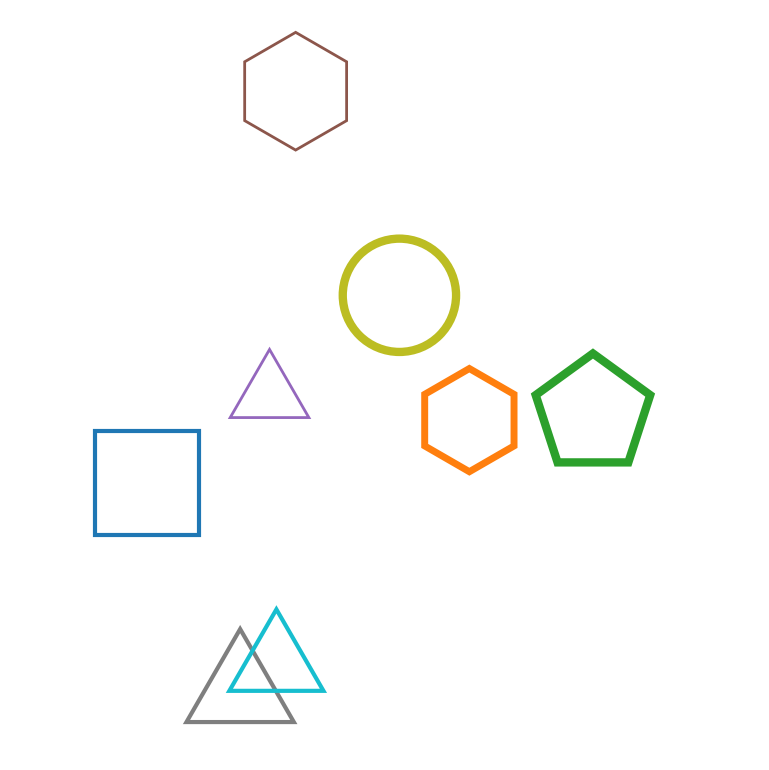[{"shape": "square", "thickness": 1.5, "radius": 0.34, "center": [0.191, 0.373]}, {"shape": "hexagon", "thickness": 2.5, "radius": 0.33, "center": [0.61, 0.454]}, {"shape": "pentagon", "thickness": 3, "radius": 0.39, "center": [0.77, 0.463]}, {"shape": "triangle", "thickness": 1, "radius": 0.29, "center": [0.35, 0.487]}, {"shape": "hexagon", "thickness": 1, "radius": 0.38, "center": [0.384, 0.882]}, {"shape": "triangle", "thickness": 1.5, "radius": 0.4, "center": [0.312, 0.103]}, {"shape": "circle", "thickness": 3, "radius": 0.37, "center": [0.519, 0.617]}, {"shape": "triangle", "thickness": 1.5, "radius": 0.35, "center": [0.359, 0.138]}]